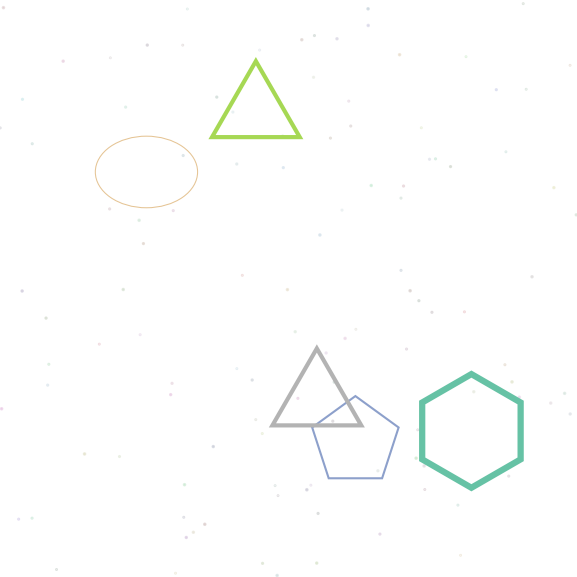[{"shape": "hexagon", "thickness": 3, "radius": 0.49, "center": [0.816, 0.253]}, {"shape": "pentagon", "thickness": 1, "radius": 0.39, "center": [0.615, 0.235]}, {"shape": "triangle", "thickness": 2, "radius": 0.44, "center": [0.443, 0.806]}, {"shape": "oval", "thickness": 0.5, "radius": 0.44, "center": [0.254, 0.701]}, {"shape": "triangle", "thickness": 2, "radius": 0.44, "center": [0.549, 0.307]}]